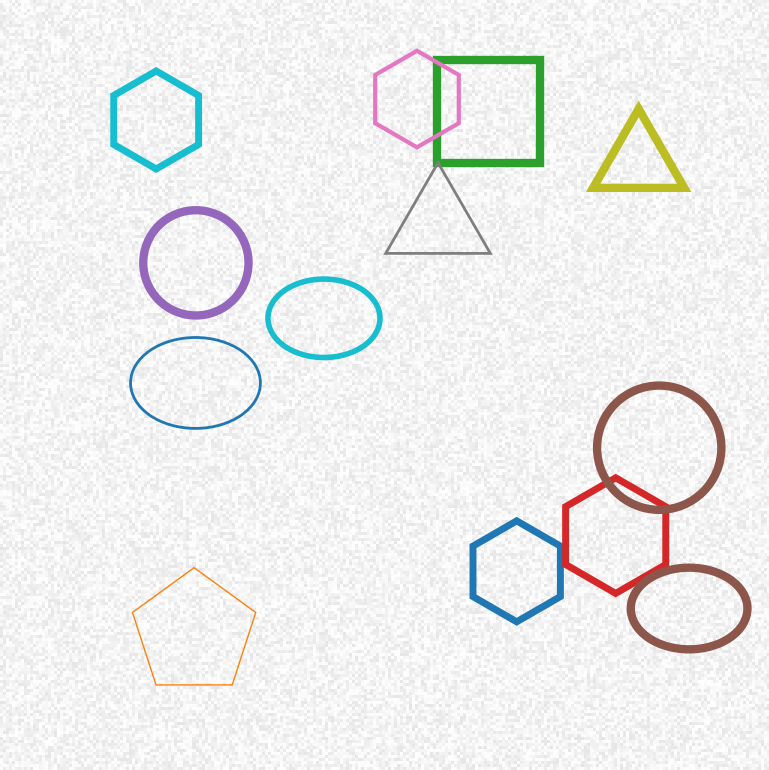[{"shape": "oval", "thickness": 1, "radius": 0.42, "center": [0.254, 0.503]}, {"shape": "hexagon", "thickness": 2.5, "radius": 0.33, "center": [0.671, 0.258]}, {"shape": "pentagon", "thickness": 0.5, "radius": 0.42, "center": [0.252, 0.179]}, {"shape": "square", "thickness": 3, "radius": 0.33, "center": [0.634, 0.855]}, {"shape": "hexagon", "thickness": 2.5, "radius": 0.38, "center": [0.8, 0.304]}, {"shape": "circle", "thickness": 3, "radius": 0.34, "center": [0.254, 0.659]}, {"shape": "oval", "thickness": 3, "radius": 0.38, "center": [0.895, 0.21]}, {"shape": "circle", "thickness": 3, "radius": 0.4, "center": [0.856, 0.419]}, {"shape": "hexagon", "thickness": 1.5, "radius": 0.31, "center": [0.542, 0.871]}, {"shape": "triangle", "thickness": 1, "radius": 0.39, "center": [0.569, 0.71]}, {"shape": "triangle", "thickness": 3, "radius": 0.34, "center": [0.829, 0.79]}, {"shape": "hexagon", "thickness": 2.5, "radius": 0.32, "center": [0.203, 0.844]}, {"shape": "oval", "thickness": 2, "radius": 0.36, "center": [0.421, 0.587]}]